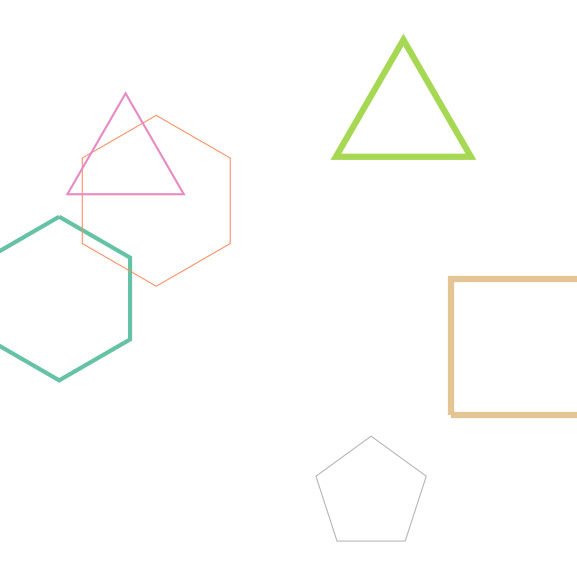[{"shape": "hexagon", "thickness": 2, "radius": 0.71, "center": [0.102, 0.482]}, {"shape": "hexagon", "thickness": 0.5, "radius": 0.74, "center": [0.271, 0.651]}, {"shape": "triangle", "thickness": 1, "radius": 0.58, "center": [0.218, 0.721]}, {"shape": "triangle", "thickness": 3, "radius": 0.67, "center": [0.699, 0.795]}, {"shape": "square", "thickness": 3, "radius": 0.59, "center": [0.898, 0.399]}, {"shape": "pentagon", "thickness": 0.5, "radius": 0.5, "center": [0.643, 0.143]}]